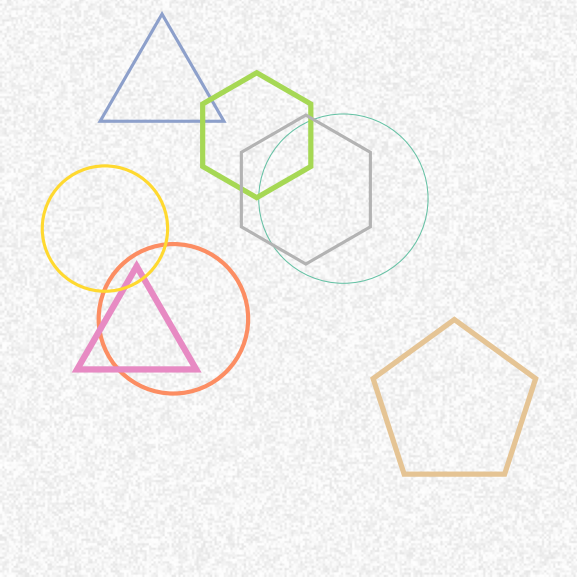[{"shape": "circle", "thickness": 0.5, "radius": 0.73, "center": [0.595, 0.655]}, {"shape": "circle", "thickness": 2, "radius": 0.65, "center": [0.3, 0.447]}, {"shape": "triangle", "thickness": 1.5, "radius": 0.62, "center": [0.281, 0.851]}, {"shape": "triangle", "thickness": 3, "radius": 0.6, "center": [0.237, 0.419]}, {"shape": "hexagon", "thickness": 2.5, "radius": 0.54, "center": [0.445, 0.765]}, {"shape": "circle", "thickness": 1.5, "radius": 0.54, "center": [0.182, 0.603]}, {"shape": "pentagon", "thickness": 2.5, "radius": 0.74, "center": [0.787, 0.298]}, {"shape": "hexagon", "thickness": 1.5, "radius": 0.64, "center": [0.53, 0.671]}]